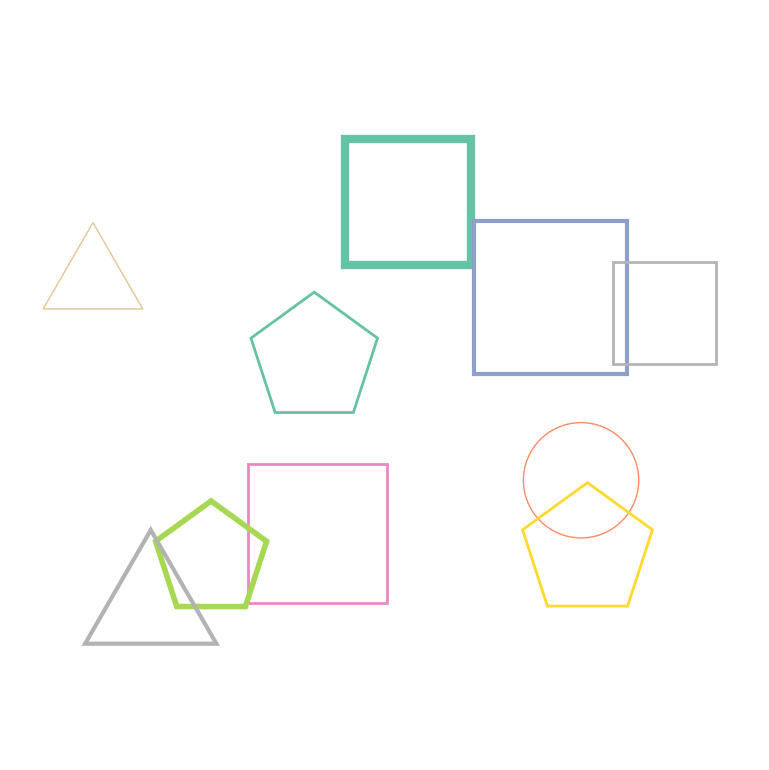[{"shape": "square", "thickness": 3, "radius": 0.41, "center": [0.53, 0.738]}, {"shape": "pentagon", "thickness": 1, "radius": 0.43, "center": [0.408, 0.534]}, {"shape": "circle", "thickness": 0.5, "radius": 0.37, "center": [0.755, 0.376]}, {"shape": "square", "thickness": 1.5, "radius": 0.5, "center": [0.715, 0.614]}, {"shape": "square", "thickness": 1, "radius": 0.45, "center": [0.413, 0.307]}, {"shape": "pentagon", "thickness": 2, "radius": 0.38, "center": [0.274, 0.274]}, {"shape": "pentagon", "thickness": 1, "radius": 0.44, "center": [0.763, 0.285]}, {"shape": "triangle", "thickness": 0.5, "radius": 0.37, "center": [0.121, 0.636]}, {"shape": "triangle", "thickness": 1.5, "radius": 0.49, "center": [0.196, 0.213]}, {"shape": "square", "thickness": 1, "radius": 0.33, "center": [0.863, 0.594]}]